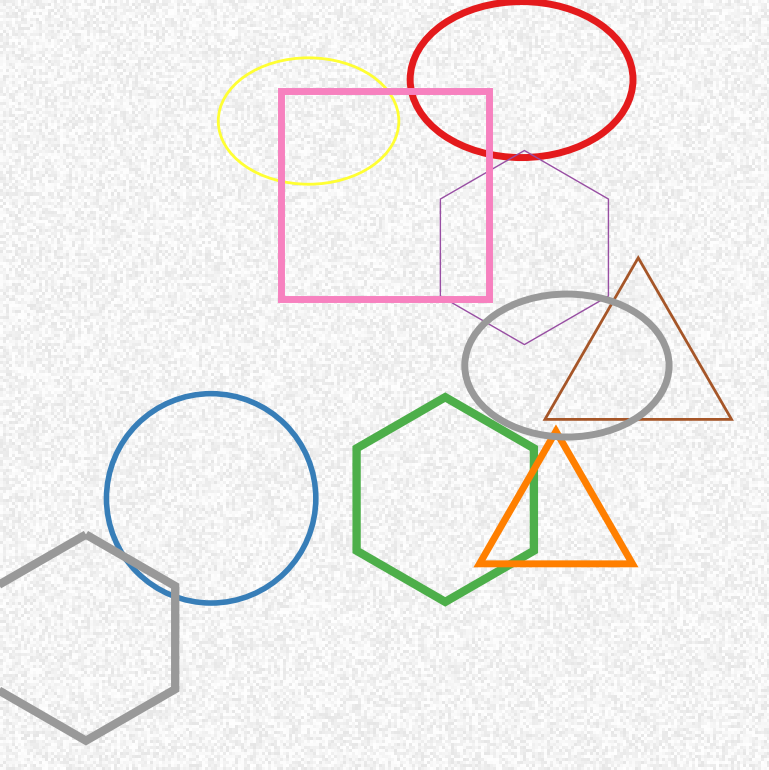[{"shape": "oval", "thickness": 2.5, "radius": 0.72, "center": [0.677, 0.897]}, {"shape": "circle", "thickness": 2, "radius": 0.68, "center": [0.274, 0.353]}, {"shape": "hexagon", "thickness": 3, "radius": 0.66, "center": [0.578, 0.351]}, {"shape": "hexagon", "thickness": 0.5, "radius": 0.63, "center": [0.681, 0.679]}, {"shape": "triangle", "thickness": 2.5, "radius": 0.57, "center": [0.722, 0.325]}, {"shape": "oval", "thickness": 1, "radius": 0.59, "center": [0.401, 0.843]}, {"shape": "triangle", "thickness": 1, "radius": 0.7, "center": [0.829, 0.525]}, {"shape": "square", "thickness": 2.5, "radius": 0.68, "center": [0.5, 0.747]}, {"shape": "oval", "thickness": 2.5, "radius": 0.66, "center": [0.736, 0.525]}, {"shape": "hexagon", "thickness": 3, "radius": 0.67, "center": [0.112, 0.172]}]